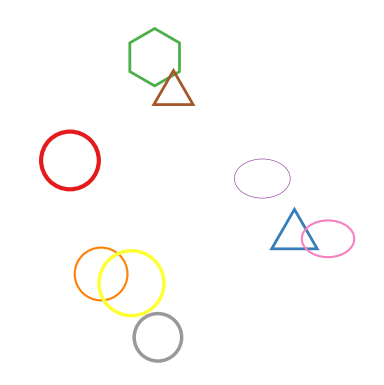[{"shape": "circle", "thickness": 3, "radius": 0.37, "center": [0.182, 0.583]}, {"shape": "triangle", "thickness": 2, "radius": 0.34, "center": [0.765, 0.388]}, {"shape": "hexagon", "thickness": 2, "radius": 0.37, "center": [0.402, 0.851]}, {"shape": "oval", "thickness": 0.5, "radius": 0.36, "center": [0.681, 0.536]}, {"shape": "circle", "thickness": 1.5, "radius": 0.34, "center": [0.263, 0.288]}, {"shape": "circle", "thickness": 2.5, "radius": 0.42, "center": [0.342, 0.264]}, {"shape": "triangle", "thickness": 2, "radius": 0.29, "center": [0.451, 0.758]}, {"shape": "oval", "thickness": 1.5, "radius": 0.34, "center": [0.852, 0.38]}, {"shape": "circle", "thickness": 2.5, "radius": 0.31, "center": [0.41, 0.124]}]